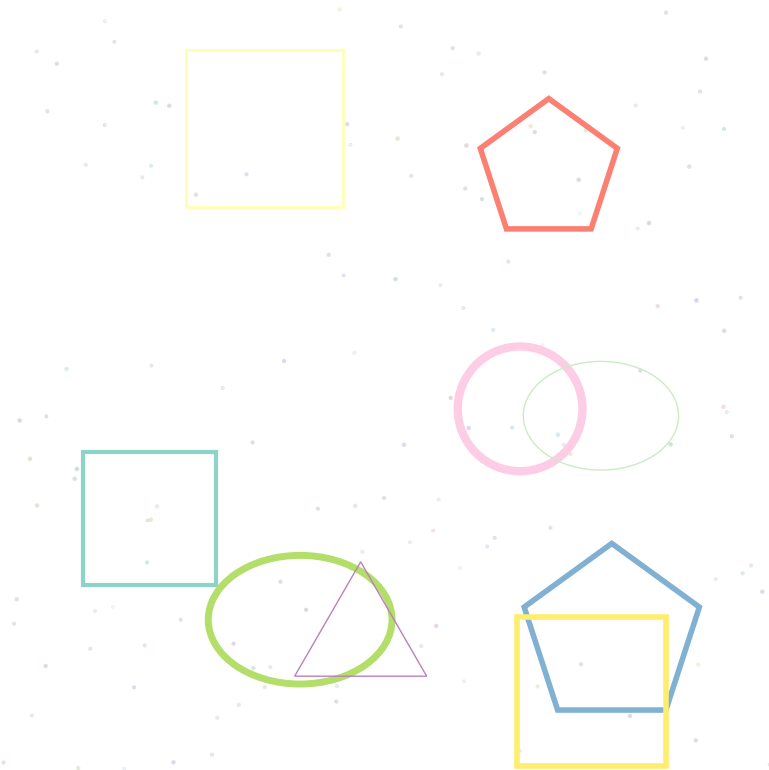[{"shape": "square", "thickness": 1.5, "radius": 0.43, "center": [0.194, 0.327]}, {"shape": "square", "thickness": 1, "radius": 0.51, "center": [0.343, 0.833]}, {"shape": "pentagon", "thickness": 2, "radius": 0.47, "center": [0.713, 0.778]}, {"shape": "pentagon", "thickness": 2, "radius": 0.6, "center": [0.794, 0.175]}, {"shape": "oval", "thickness": 2.5, "radius": 0.6, "center": [0.39, 0.195]}, {"shape": "circle", "thickness": 3, "radius": 0.4, "center": [0.675, 0.469]}, {"shape": "triangle", "thickness": 0.5, "radius": 0.49, "center": [0.468, 0.171]}, {"shape": "oval", "thickness": 0.5, "radius": 0.5, "center": [0.78, 0.46]}, {"shape": "square", "thickness": 2, "radius": 0.48, "center": [0.768, 0.102]}]